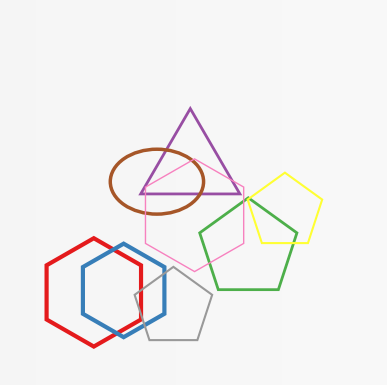[{"shape": "hexagon", "thickness": 3, "radius": 0.7, "center": [0.242, 0.241]}, {"shape": "hexagon", "thickness": 3, "radius": 0.61, "center": [0.319, 0.246]}, {"shape": "pentagon", "thickness": 2, "radius": 0.66, "center": [0.641, 0.354]}, {"shape": "triangle", "thickness": 2, "radius": 0.74, "center": [0.491, 0.57]}, {"shape": "pentagon", "thickness": 1.5, "radius": 0.51, "center": [0.735, 0.45]}, {"shape": "oval", "thickness": 2.5, "radius": 0.6, "center": [0.405, 0.528]}, {"shape": "hexagon", "thickness": 1, "radius": 0.73, "center": [0.502, 0.441]}, {"shape": "pentagon", "thickness": 1.5, "radius": 0.53, "center": [0.447, 0.202]}]